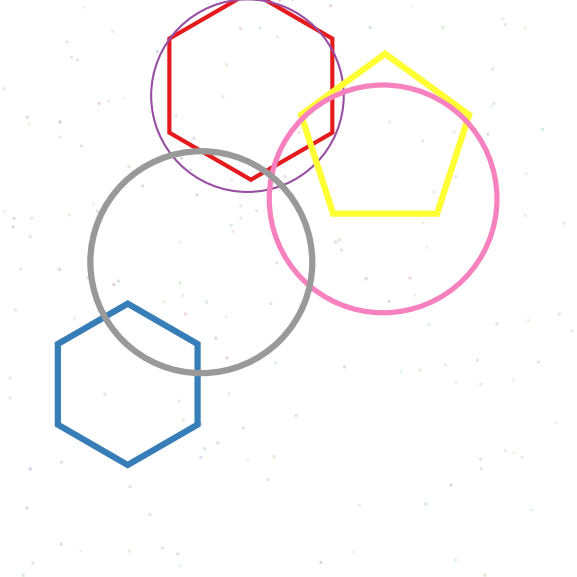[{"shape": "hexagon", "thickness": 2, "radius": 0.81, "center": [0.434, 0.851]}, {"shape": "hexagon", "thickness": 3, "radius": 0.7, "center": [0.221, 0.334]}, {"shape": "circle", "thickness": 1, "radius": 0.83, "center": [0.428, 0.833]}, {"shape": "pentagon", "thickness": 3, "radius": 0.77, "center": [0.667, 0.753]}, {"shape": "circle", "thickness": 2.5, "radius": 0.99, "center": [0.663, 0.655]}, {"shape": "circle", "thickness": 3, "radius": 0.96, "center": [0.349, 0.545]}]